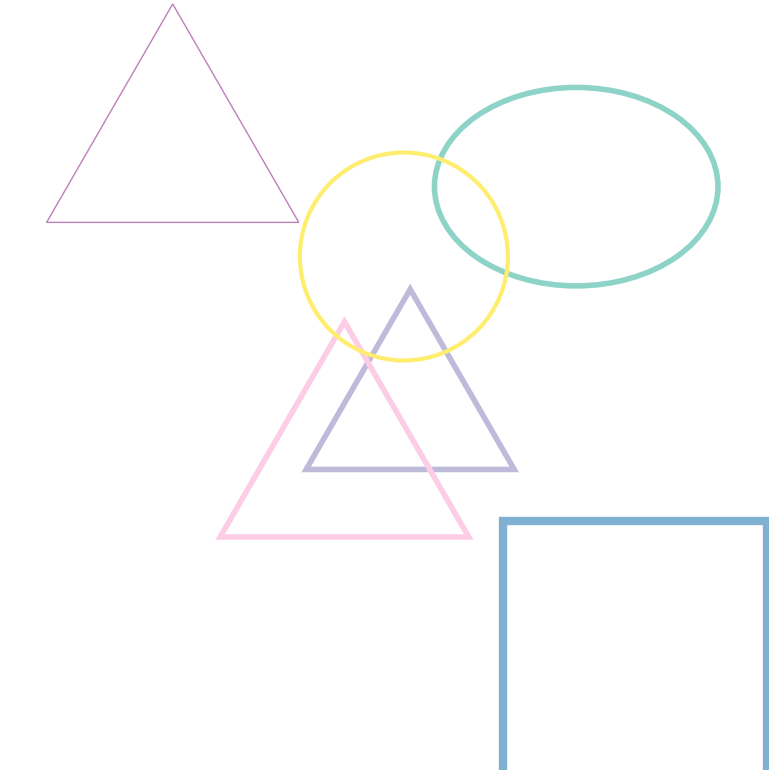[{"shape": "oval", "thickness": 2, "radius": 0.92, "center": [0.748, 0.758]}, {"shape": "triangle", "thickness": 2, "radius": 0.78, "center": [0.533, 0.468]}, {"shape": "square", "thickness": 3, "radius": 0.86, "center": [0.824, 0.152]}, {"shape": "triangle", "thickness": 2, "radius": 0.93, "center": [0.447, 0.396]}, {"shape": "triangle", "thickness": 0.5, "radius": 0.95, "center": [0.224, 0.806]}, {"shape": "circle", "thickness": 1.5, "radius": 0.68, "center": [0.525, 0.667]}]